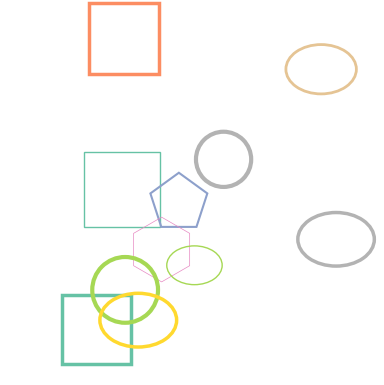[{"shape": "square", "thickness": 1, "radius": 0.49, "center": [0.317, 0.508]}, {"shape": "square", "thickness": 2.5, "radius": 0.45, "center": [0.25, 0.145]}, {"shape": "square", "thickness": 2.5, "radius": 0.46, "center": [0.322, 0.9]}, {"shape": "pentagon", "thickness": 1.5, "radius": 0.39, "center": [0.465, 0.474]}, {"shape": "hexagon", "thickness": 0.5, "radius": 0.42, "center": [0.42, 0.352]}, {"shape": "oval", "thickness": 1, "radius": 0.36, "center": [0.505, 0.311]}, {"shape": "circle", "thickness": 3, "radius": 0.43, "center": [0.325, 0.247]}, {"shape": "oval", "thickness": 2.5, "radius": 0.5, "center": [0.359, 0.168]}, {"shape": "oval", "thickness": 2, "radius": 0.46, "center": [0.834, 0.82]}, {"shape": "circle", "thickness": 3, "radius": 0.36, "center": [0.581, 0.586]}, {"shape": "oval", "thickness": 2.5, "radius": 0.5, "center": [0.873, 0.378]}]